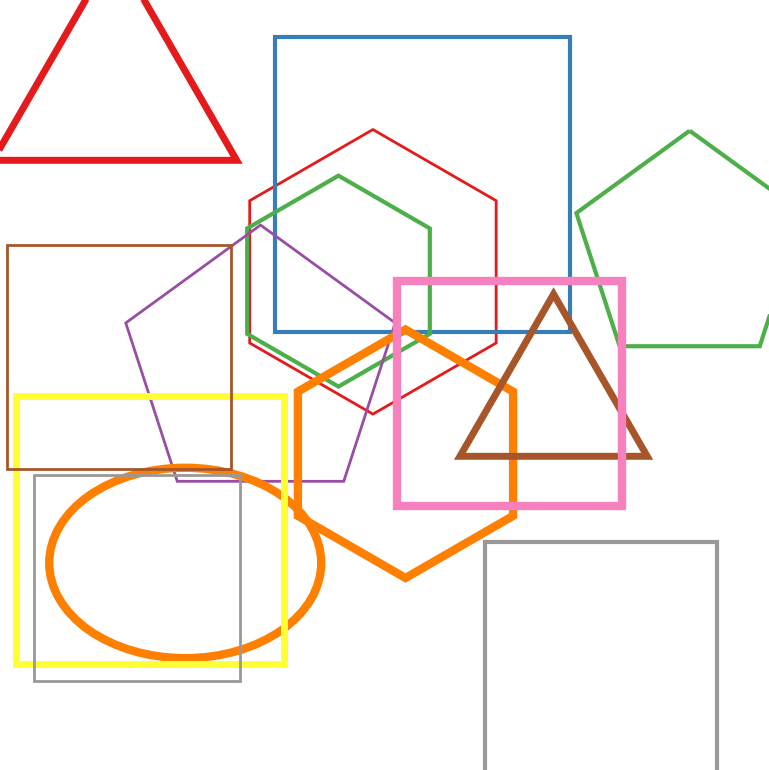[{"shape": "hexagon", "thickness": 1, "radius": 0.92, "center": [0.484, 0.647]}, {"shape": "triangle", "thickness": 2.5, "radius": 0.91, "center": [0.149, 0.883]}, {"shape": "square", "thickness": 1.5, "radius": 0.96, "center": [0.548, 0.76]}, {"shape": "pentagon", "thickness": 1.5, "radius": 0.77, "center": [0.896, 0.676]}, {"shape": "hexagon", "thickness": 1.5, "radius": 0.68, "center": [0.44, 0.635]}, {"shape": "pentagon", "thickness": 1, "radius": 0.92, "center": [0.338, 0.524]}, {"shape": "oval", "thickness": 3, "radius": 0.88, "center": [0.241, 0.269]}, {"shape": "hexagon", "thickness": 3, "radius": 0.81, "center": [0.527, 0.411]}, {"shape": "square", "thickness": 2.5, "radius": 0.87, "center": [0.195, 0.311]}, {"shape": "triangle", "thickness": 2.5, "radius": 0.7, "center": [0.719, 0.478]}, {"shape": "square", "thickness": 1, "radius": 0.73, "center": [0.154, 0.536]}, {"shape": "square", "thickness": 3, "radius": 0.73, "center": [0.661, 0.489]}, {"shape": "square", "thickness": 1, "radius": 0.67, "center": [0.178, 0.249]}, {"shape": "square", "thickness": 1.5, "radius": 0.76, "center": [0.781, 0.145]}]